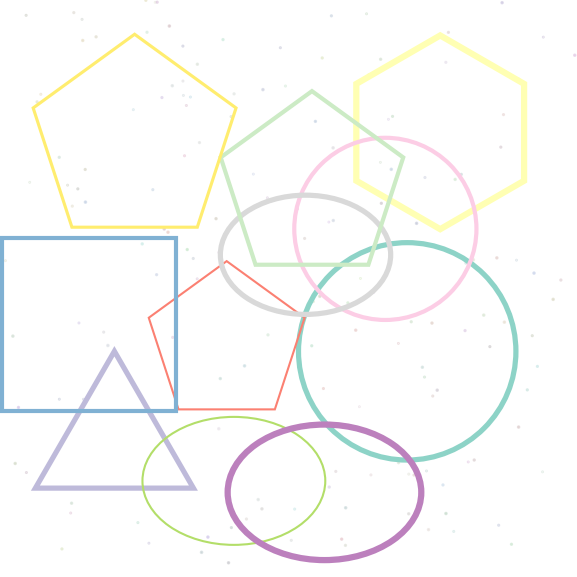[{"shape": "circle", "thickness": 2.5, "radius": 0.94, "center": [0.705, 0.391]}, {"shape": "hexagon", "thickness": 3, "radius": 0.84, "center": [0.762, 0.77]}, {"shape": "triangle", "thickness": 2.5, "radius": 0.79, "center": [0.198, 0.233]}, {"shape": "pentagon", "thickness": 1, "radius": 0.71, "center": [0.393, 0.405]}, {"shape": "square", "thickness": 2, "radius": 0.75, "center": [0.154, 0.437]}, {"shape": "oval", "thickness": 1, "radius": 0.79, "center": [0.405, 0.166]}, {"shape": "circle", "thickness": 2, "radius": 0.79, "center": [0.667, 0.603]}, {"shape": "oval", "thickness": 2.5, "radius": 0.74, "center": [0.529, 0.558]}, {"shape": "oval", "thickness": 3, "radius": 0.84, "center": [0.562, 0.147]}, {"shape": "pentagon", "thickness": 2, "radius": 0.83, "center": [0.54, 0.675]}, {"shape": "pentagon", "thickness": 1.5, "radius": 0.92, "center": [0.233, 0.755]}]